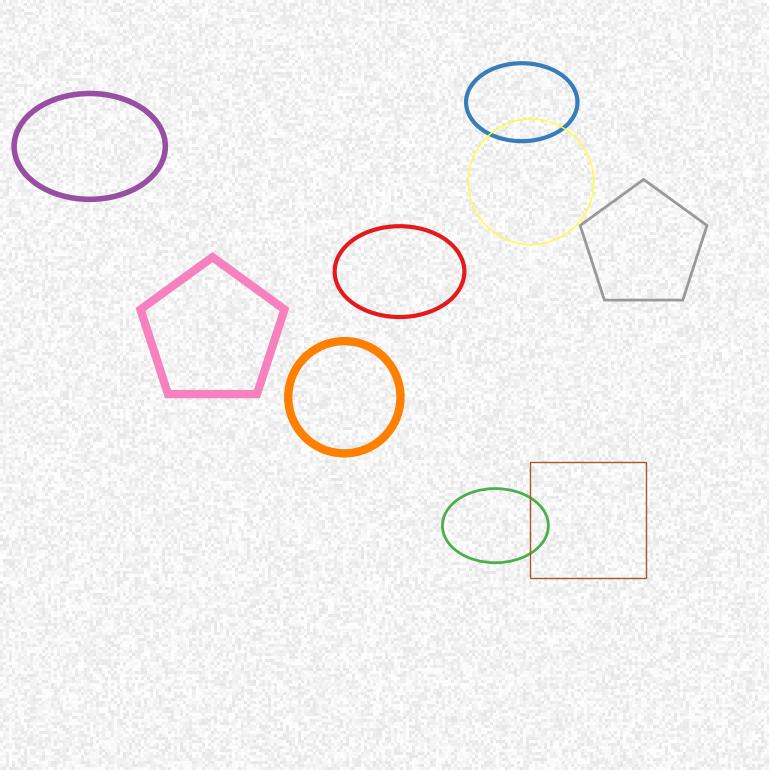[{"shape": "oval", "thickness": 1.5, "radius": 0.42, "center": [0.519, 0.647]}, {"shape": "oval", "thickness": 1.5, "radius": 0.36, "center": [0.678, 0.867]}, {"shape": "oval", "thickness": 1, "radius": 0.34, "center": [0.643, 0.317]}, {"shape": "oval", "thickness": 2, "radius": 0.49, "center": [0.117, 0.81]}, {"shape": "circle", "thickness": 3, "radius": 0.36, "center": [0.447, 0.484]}, {"shape": "circle", "thickness": 0.5, "radius": 0.41, "center": [0.69, 0.764]}, {"shape": "square", "thickness": 0.5, "radius": 0.38, "center": [0.764, 0.325]}, {"shape": "pentagon", "thickness": 3, "radius": 0.49, "center": [0.276, 0.568]}, {"shape": "pentagon", "thickness": 1, "radius": 0.43, "center": [0.836, 0.68]}]